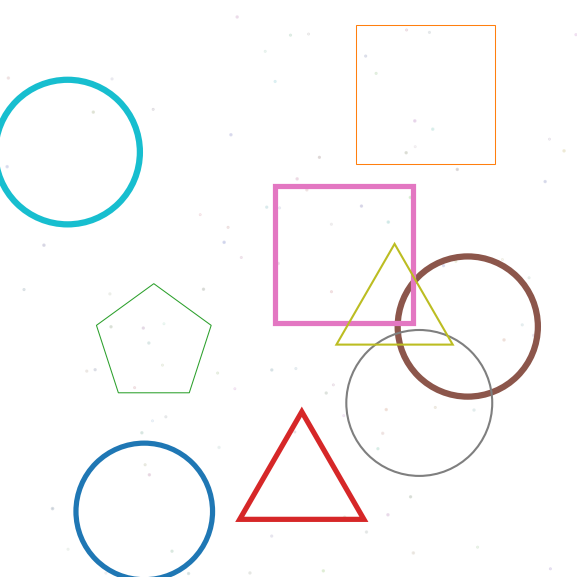[{"shape": "circle", "thickness": 2.5, "radius": 0.59, "center": [0.25, 0.114]}, {"shape": "square", "thickness": 0.5, "radius": 0.6, "center": [0.736, 0.836]}, {"shape": "pentagon", "thickness": 0.5, "radius": 0.52, "center": [0.266, 0.403]}, {"shape": "triangle", "thickness": 2.5, "radius": 0.62, "center": [0.523, 0.162]}, {"shape": "circle", "thickness": 3, "radius": 0.61, "center": [0.81, 0.434]}, {"shape": "square", "thickness": 2.5, "radius": 0.6, "center": [0.595, 0.558]}, {"shape": "circle", "thickness": 1, "radius": 0.63, "center": [0.726, 0.301]}, {"shape": "triangle", "thickness": 1, "radius": 0.58, "center": [0.683, 0.461]}, {"shape": "circle", "thickness": 3, "radius": 0.63, "center": [0.117, 0.736]}]